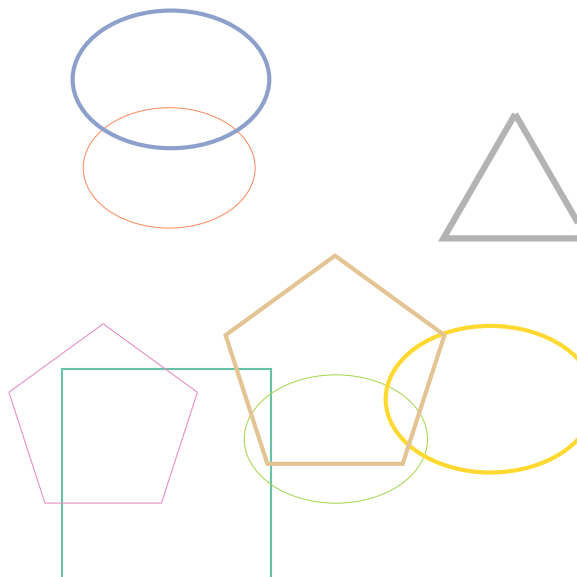[{"shape": "square", "thickness": 1, "radius": 0.91, "center": [0.289, 0.178]}, {"shape": "oval", "thickness": 0.5, "radius": 0.74, "center": [0.293, 0.708]}, {"shape": "oval", "thickness": 2, "radius": 0.85, "center": [0.296, 0.862]}, {"shape": "pentagon", "thickness": 0.5, "radius": 0.86, "center": [0.179, 0.267]}, {"shape": "oval", "thickness": 0.5, "radius": 0.79, "center": [0.582, 0.239]}, {"shape": "oval", "thickness": 2, "radius": 0.91, "center": [0.849, 0.308]}, {"shape": "pentagon", "thickness": 2, "radius": 1.0, "center": [0.58, 0.357]}, {"shape": "triangle", "thickness": 3, "radius": 0.72, "center": [0.892, 0.658]}]